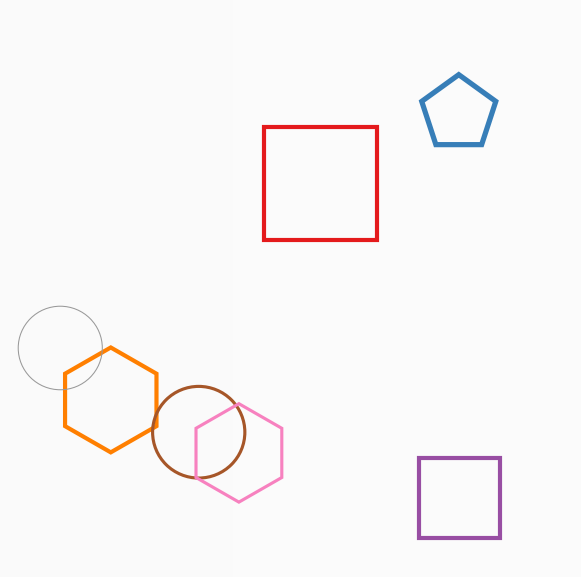[{"shape": "square", "thickness": 2, "radius": 0.49, "center": [0.552, 0.682]}, {"shape": "pentagon", "thickness": 2.5, "radius": 0.33, "center": [0.789, 0.803]}, {"shape": "square", "thickness": 2, "radius": 0.35, "center": [0.791, 0.137]}, {"shape": "hexagon", "thickness": 2, "radius": 0.45, "center": [0.191, 0.307]}, {"shape": "circle", "thickness": 1.5, "radius": 0.4, "center": [0.342, 0.251]}, {"shape": "hexagon", "thickness": 1.5, "radius": 0.43, "center": [0.411, 0.215]}, {"shape": "circle", "thickness": 0.5, "radius": 0.36, "center": [0.104, 0.397]}]